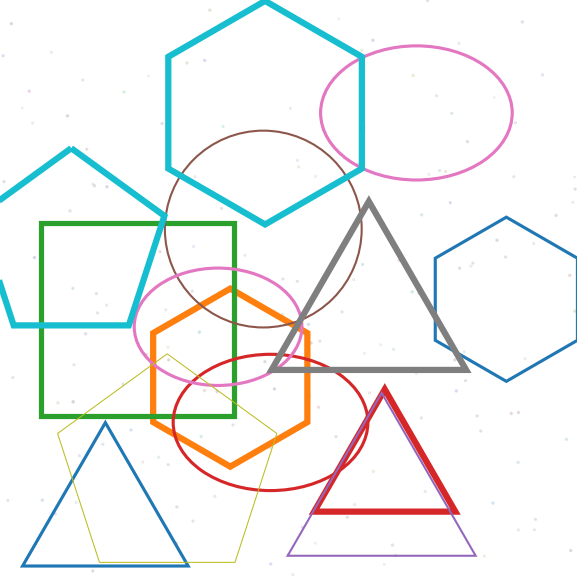[{"shape": "hexagon", "thickness": 1.5, "radius": 0.71, "center": [0.877, 0.481]}, {"shape": "triangle", "thickness": 1.5, "radius": 0.83, "center": [0.182, 0.102]}, {"shape": "hexagon", "thickness": 3, "radius": 0.77, "center": [0.399, 0.345]}, {"shape": "square", "thickness": 2.5, "radius": 0.83, "center": [0.238, 0.446]}, {"shape": "triangle", "thickness": 3, "radius": 0.71, "center": [0.666, 0.184]}, {"shape": "oval", "thickness": 1.5, "radius": 0.84, "center": [0.468, 0.268]}, {"shape": "triangle", "thickness": 1, "radius": 0.94, "center": [0.661, 0.131]}, {"shape": "circle", "thickness": 1, "radius": 0.85, "center": [0.456, 0.603]}, {"shape": "oval", "thickness": 1.5, "radius": 0.83, "center": [0.721, 0.804]}, {"shape": "oval", "thickness": 1.5, "radius": 0.73, "center": [0.378, 0.433]}, {"shape": "triangle", "thickness": 3, "radius": 0.97, "center": [0.639, 0.456]}, {"shape": "pentagon", "thickness": 0.5, "radius": 1.0, "center": [0.29, 0.187]}, {"shape": "pentagon", "thickness": 3, "radius": 0.85, "center": [0.123, 0.573]}, {"shape": "hexagon", "thickness": 3, "radius": 0.97, "center": [0.459, 0.804]}]